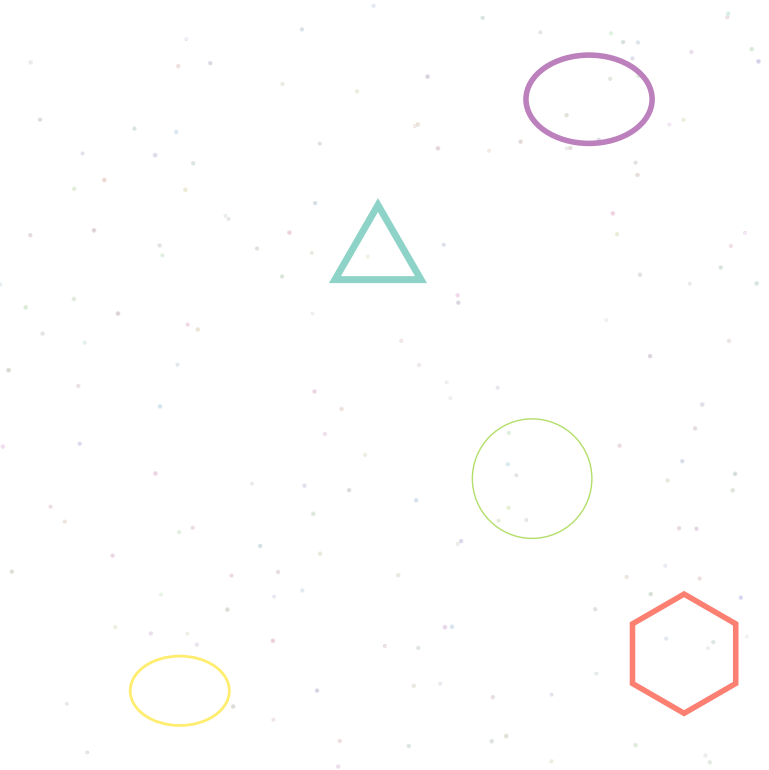[{"shape": "triangle", "thickness": 2.5, "radius": 0.32, "center": [0.491, 0.669]}, {"shape": "hexagon", "thickness": 2, "radius": 0.39, "center": [0.888, 0.151]}, {"shape": "circle", "thickness": 0.5, "radius": 0.39, "center": [0.691, 0.378]}, {"shape": "oval", "thickness": 2, "radius": 0.41, "center": [0.765, 0.871]}, {"shape": "oval", "thickness": 1, "radius": 0.32, "center": [0.233, 0.103]}]